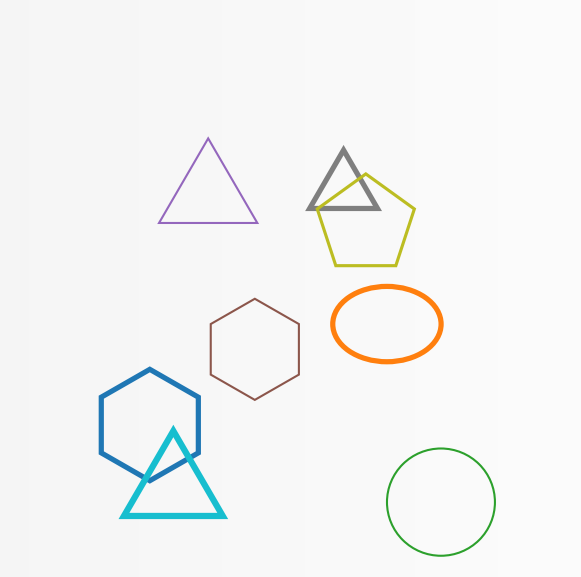[{"shape": "hexagon", "thickness": 2.5, "radius": 0.48, "center": [0.258, 0.263]}, {"shape": "oval", "thickness": 2.5, "radius": 0.47, "center": [0.666, 0.438]}, {"shape": "circle", "thickness": 1, "radius": 0.46, "center": [0.759, 0.13]}, {"shape": "triangle", "thickness": 1, "radius": 0.49, "center": [0.358, 0.662]}, {"shape": "hexagon", "thickness": 1, "radius": 0.44, "center": [0.438, 0.394]}, {"shape": "triangle", "thickness": 2.5, "radius": 0.34, "center": [0.591, 0.672]}, {"shape": "pentagon", "thickness": 1.5, "radius": 0.44, "center": [0.629, 0.61]}, {"shape": "triangle", "thickness": 3, "radius": 0.49, "center": [0.298, 0.155]}]